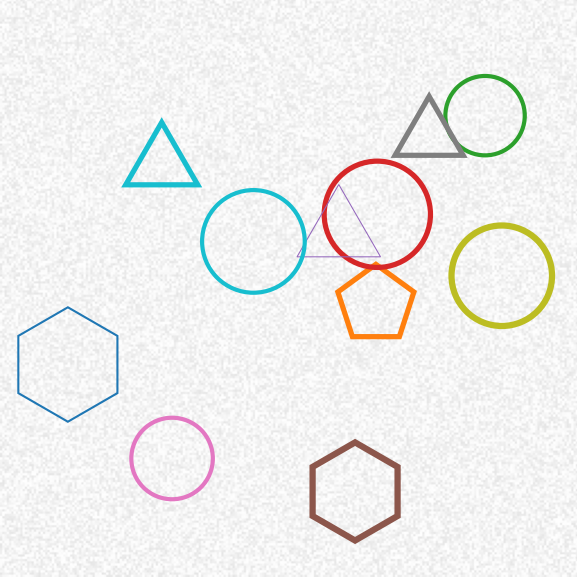[{"shape": "hexagon", "thickness": 1, "radius": 0.5, "center": [0.118, 0.368]}, {"shape": "pentagon", "thickness": 2.5, "radius": 0.35, "center": [0.651, 0.472]}, {"shape": "circle", "thickness": 2, "radius": 0.34, "center": [0.84, 0.799]}, {"shape": "circle", "thickness": 2.5, "radius": 0.46, "center": [0.653, 0.628]}, {"shape": "triangle", "thickness": 0.5, "radius": 0.42, "center": [0.587, 0.596]}, {"shape": "hexagon", "thickness": 3, "radius": 0.42, "center": [0.615, 0.148]}, {"shape": "circle", "thickness": 2, "radius": 0.35, "center": [0.298, 0.205]}, {"shape": "triangle", "thickness": 2.5, "radius": 0.34, "center": [0.743, 0.764]}, {"shape": "circle", "thickness": 3, "radius": 0.44, "center": [0.869, 0.522]}, {"shape": "circle", "thickness": 2, "radius": 0.44, "center": [0.439, 0.581]}, {"shape": "triangle", "thickness": 2.5, "radius": 0.36, "center": [0.28, 0.715]}]